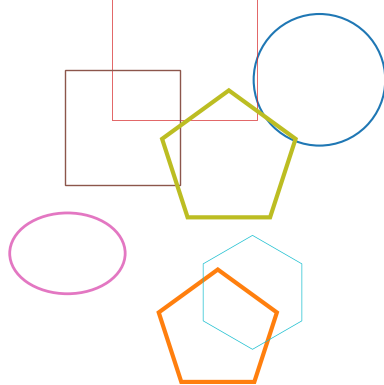[{"shape": "circle", "thickness": 1.5, "radius": 0.85, "center": [0.83, 0.793]}, {"shape": "pentagon", "thickness": 3, "radius": 0.81, "center": [0.566, 0.139]}, {"shape": "square", "thickness": 0.5, "radius": 0.94, "center": [0.479, 0.877]}, {"shape": "square", "thickness": 1, "radius": 0.74, "center": [0.318, 0.668]}, {"shape": "oval", "thickness": 2, "radius": 0.75, "center": [0.175, 0.342]}, {"shape": "pentagon", "thickness": 3, "radius": 0.91, "center": [0.594, 0.583]}, {"shape": "hexagon", "thickness": 0.5, "radius": 0.74, "center": [0.656, 0.241]}]